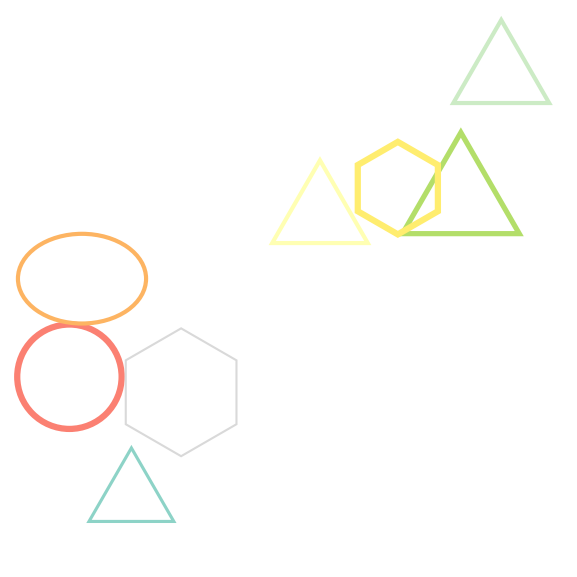[{"shape": "triangle", "thickness": 1.5, "radius": 0.42, "center": [0.228, 0.139]}, {"shape": "triangle", "thickness": 2, "radius": 0.48, "center": [0.554, 0.626]}, {"shape": "circle", "thickness": 3, "radius": 0.45, "center": [0.12, 0.347]}, {"shape": "oval", "thickness": 2, "radius": 0.55, "center": [0.142, 0.517]}, {"shape": "triangle", "thickness": 2.5, "radius": 0.58, "center": [0.798, 0.653]}, {"shape": "hexagon", "thickness": 1, "radius": 0.55, "center": [0.314, 0.32]}, {"shape": "triangle", "thickness": 2, "radius": 0.48, "center": [0.868, 0.869]}, {"shape": "hexagon", "thickness": 3, "radius": 0.4, "center": [0.689, 0.673]}]